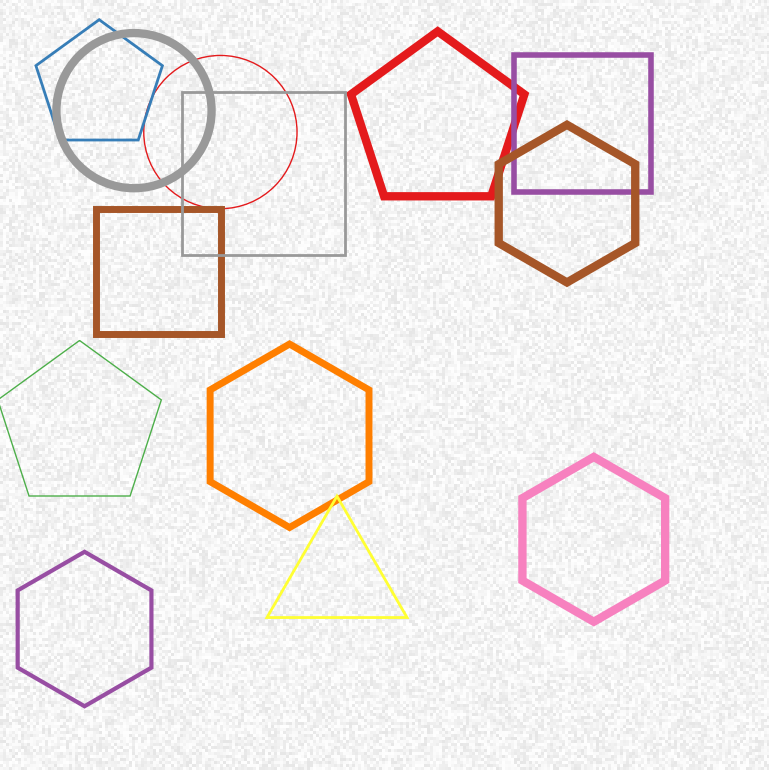[{"shape": "circle", "thickness": 0.5, "radius": 0.5, "center": [0.286, 0.828]}, {"shape": "pentagon", "thickness": 3, "radius": 0.59, "center": [0.568, 0.841]}, {"shape": "pentagon", "thickness": 1, "radius": 0.43, "center": [0.129, 0.888]}, {"shape": "pentagon", "thickness": 0.5, "radius": 0.56, "center": [0.103, 0.446]}, {"shape": "square", "thickness": 2, "radius": 0.45, "center": [0.756, 0.84]}, {"shape": "hexagon", "thickness": 1.5, "radius": 0.5, "center": [0.11, 0.183]}, {"shape": "hexagon", "thickness": 2.5, "radius": 0.6, "center": [0.376, 0.434]}, {"shape": "triangle", "thickness": 1, "radius": 0.53, "center": [0.438, 0.251]}, {"shape": "hexagon", "thickness": 3, "radius": 0.51, "center": [0.736, 0.736]}, {"shape": "square", "thickness": 2.5, "radius": 0.41, "center": [0.206, 0.647]}, {"shape": "hexagon", "thickness": 3, "radius": 0.54, "center": [0.771, 0.3]}, {"shape": "square", "thickness": 1, "radius": 0.53, "center": [0.342, 0.775]}, {"shape": "circle", "thickness": 3, "radius": 0.5, "center": [0.174, 0.856]}]